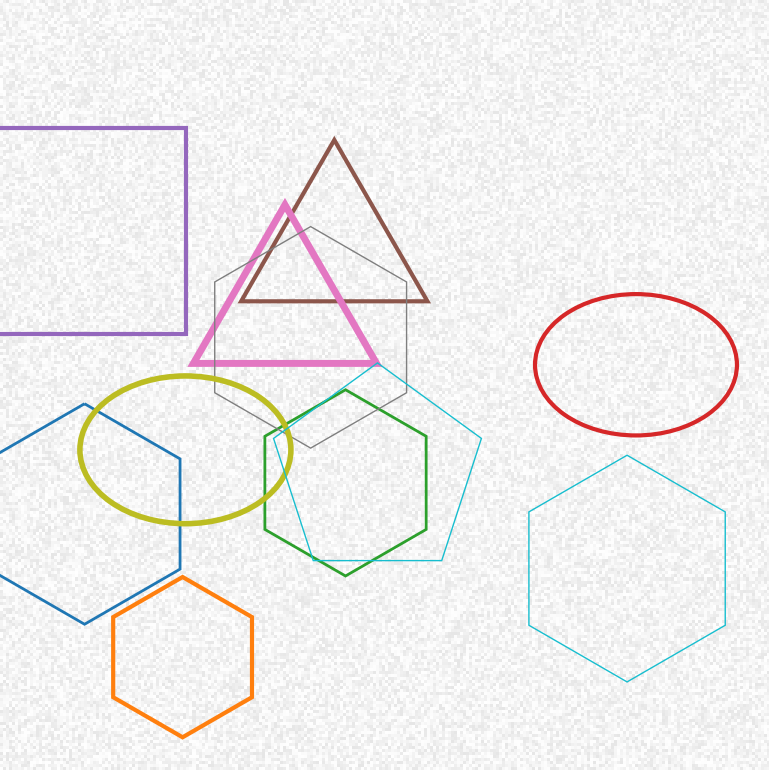[{"shape": "hexagon", "thickness": 1, "radius": 0.72, "center": [0.11, 0.332]}, {"shape": "hexagon", "thickness": 1.5, "radius": 0.52, "center": [0.237, 0.147]}, {"shape": "hexagon", "thickness": 1, "radius": 0.6, "center": [0.449, 0.373]}, {"shape": "oval", "thickness": 1.5, "radius": 0.66, "center": [0.826, 0.526]}, {"shape": "square", "thickness": 1.5, "radius": 0.67, "center": [0.108, 0.7]}, {"shape": "triangle", "thickness": 1.5, "radius": 0.7, "center": [0.434, 0.679]}, {"shape": "triangle", "thickness": 2.5, "radius": 0.69, "center": [0.37, 0.597]}, {"shape": "hexagon", "thickness": 0.5, "radius": 0.72, "center": [0.403, 0.562]}, {"shape": "oval", "thickness": 2, "radius": 0.69, "center": [0.241, 0.416]}, {"shape": "pentagon", "thickness": 0.5, "radius": 0.71, "center": [0.49, 0.387]}, {"shape": "hexagon", "thickness": 0.5, "radius": 0.74, "center": [0.814, 0.262]}]